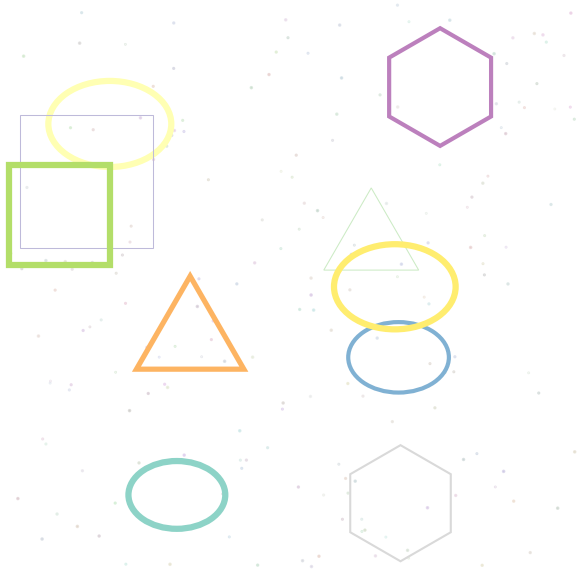[{"shape": "oval", "thickness": 3, "radius": 0.42, "center": [0.306, 0.142]}, {"shape": "oval", "thickness": 3, "radius": 0.53, "center": [0.19, 0.784]}, {"shape": "square", "thickness": 0.5, "radius": 0.57, "center": [0.149, 0.685]}, {"shape": "oval", "thickness": 2, "radius": 0.44, "center": [0.69, 0.38]}, {"shape": "triangle", "thickness": 2.5, "radius": 0.54, "center": [0.329, 0.414]}, {"shape": "square", "thickness": 3, "radius": 0.43, "center": [0.103, 0.627]}, {"shape": "hexagon", "thickness": 1, "radius": 0.5, "center": [0.694, 0.128]}, {"shape": "hexagon", "thickness": 2, "radius": 0.51, "center": [0.762, 0.848]}, {"shape": "triangle", "thickness": 0.5, "radius": 0.47, "center": [0.643, 0.579]}, {"shape": "oval", "thickness": 3, "radius": 0.53, "center": [0.684, 0.503]}]